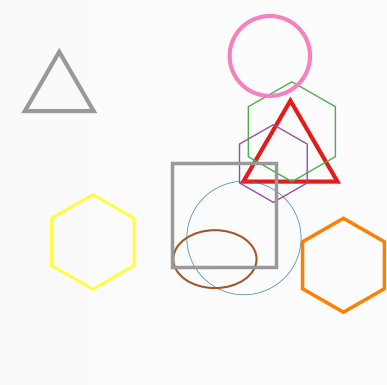[{"shape": "triangle", "thickness": 3, "radius": 0.7, "center": [0.749, 0.598]}, {"shape": "circle", "thickness": 0.5, "radius": 0.74, "center": [0.63, 0.382]}, {"shape": "hexagon", "thickness": 1, "radius": 0.65, "center": [0.753, 0.658]}, {"shape": "hexagon", "thickness": 1, "radius": 0.5, "center": [0.705, 0.575]}, {"shape": "hexagon", "thickness": 2.5, "radius": 0.61, "center": [0.886, 0.311]}, {"shape": "hexagon", "thickness": 2, "radius": 0.61, "center": [0.239, 0.372]}, {"shape": "oval", "thickness": 1.5, "radius": 0.54, "center": [0.555, 0.327]}, {"shape": "circle", "thickness": 3, "radius": 0.52, "center": [0.696, 0.855]}, {"shape": "square", "thickness": 2.5, "radius": 0.67, "center": [0.579, 0.442]}, {"shape": "triangle", "thickness": 3, "radius": 0.51, "center": [0.153, 0.763]}]